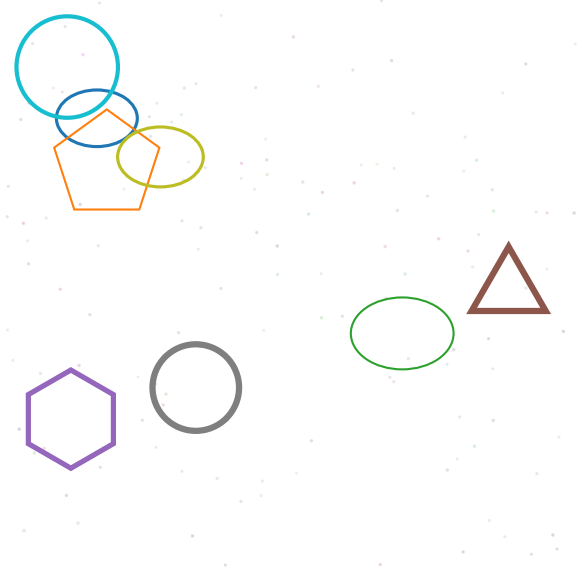[{"shape": "oval", "thickness": 1.5, "radius": 0.35, "center": [0.168, 0.794]}, {"shape": "pentagon", "thickness": 1, "radius": 0.48, "center": [0.185, 0.714]}, {"shape": "oval", "thickness": 1, "radius": 0.44, "center": [0.696, 0.422]}, {"shape": "hexagon", "thickness": 2.5, "radius": 0.43, "center": [0.123, 0.273]}, {"shape": "triangle", "thickness": 3, "radius": 0.37, "center": [0.881, 0.498]}, {"shape": "circle", "thickness": 3, "radius": 0.37, "center": [0.339, 0.328]}, {"shape": "oval", "thickness": 1.5, "radius": 0.37, "center": [0.278, 0.727]}, {"shape": "circle", "thickness": 2, "radius": 0.44, "center": [0.116, 0.883]}]